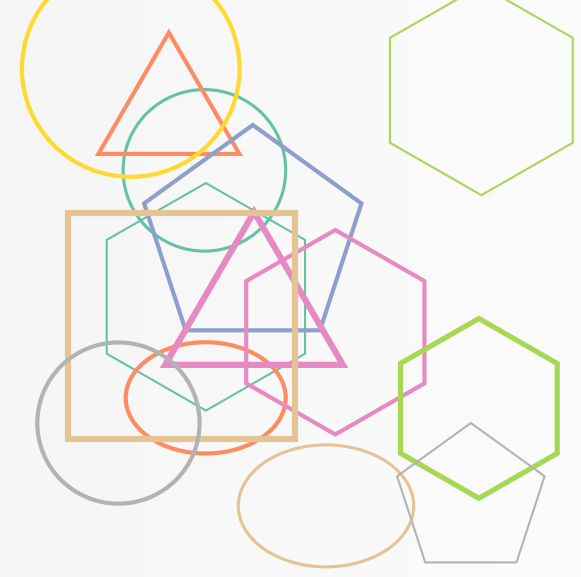[{"shape": "hexagon", "thickness": 1, "radius": 0.99, "center": [0.354, 0.485]}, {"shape": "circle", "thickness": 1.5, "radius": 0.7, "center": [0.352, 0.704]}, {"shape": "oval", "thickness": 2, "radius": 0.69, "center": [0.354, 0.31]}, {"shape": "triangle", "thickness": 2, "radius": 0.7, "center": [0.291, 0.803]}, {"shape": "pentagon", "thickness": 2, "radius": 0.98, "center": [0.435, 0.586]}, {"shape": "triangle", "thickness": 3, "radius": 0.88, "center": [0.437, 0.456]}, {"shape": "hexagon", "thickness": 2, "radius": 0.89, "center": [0.577, 0.424]}, {"shape": "hexagon", "thickness": 1, "radius": 0.91, "center": [0.828, 0.843]}, {"shape": "hexagon", "thickness": 2.5, "radius": 0.78, "center": [0.824, 0.292]}, {"shape": "circle", "thickness": 2, "radius": 0.94, "center": [0.225, 0.88]}, {"shape": "oval", "thickness": 1.5, "radius": 0.75, "center": [0.561, 0.123]}, {"shape": "square", "thickness": 3, "radius": 0.98, "center": [0.313, 0.435]}, {"shape": "circle", "thickness": 2, "radius": 0.7, "center": [0.204, 0.267]}, {"shape": "pentagon", "thickness": 1, "radius": 0.67, "center": [0.81, 0.133]}]